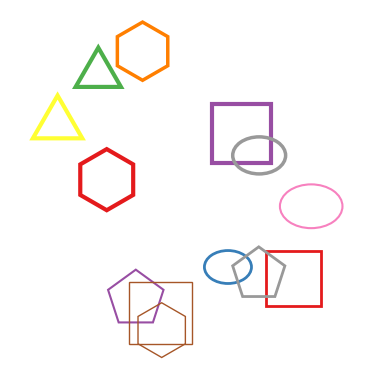[{"shape": "hexagon", "thickness": 3, "radius": 0.4, "center": [0.277, 0.533]}, {"shape": "square", "thickness": 2, "radius": 0.36, "center": [0.762, 0.277]}, {"shape": "oval", "thickness": 2, "radius": 0.31, "center": [0.592, 0.306]}, {"shape": "triangle", "thickness": 3, "radius": 0.34, "center": [0.255, 0.808]}, {"shape": "square", "thickness": 3, "radius": 0.38, "center": [0.626, 0.653]}, {"shape": "pentagon", "thickness": 1.5, "radius": 0.38, "center": [0.353, 0.224]}, {"shape": "hexagon", "thickness": 2.5, "radius": 0.38, "center": [0.37, 0.867]}, {"shape": "triangle", "thickness": 3, "radius": 0.37, "center": [0.15, 0.678]}, {"shape": "hexagon", "thickness": 1, "radius": 0.36, "center": [0.42, 0.143]}, {"shape": "square", "thickness": 1, "radius": 0.41, "center": [0.416, 0.187]}, {"shape": "oval", "thickness": 1.5, "radius": 0.41, "center": [0.808, 0.464]}, {"shape": "oval", "thickness": 2.5, "radius": 0.34, "center": [0.673, 0.596]}, {"shape": "pentagon", "thickness": 2, "radius": 0.36, "center": [0.672, 0.288]}]